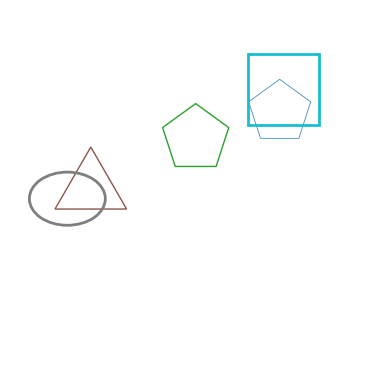[{"shape": "pentagon", "thickness": 0.5, "radius": 0.42, "center": [0.726, 0.709]}, {"shape": "pentagon", "thickness": 1, "radius": 0.45, "center": [0.508, 0.641]}, {"shape": "triangle", "thickness": 1, "radius": 0.54, "center": [0.236, 0.511]}, {"shape": "oval", "thickness": 2, "radius": 0.49, "center": [0.175, 0.484]}, {"shape": "square", "thickness": 2, "radius": 0.46, "center": [0.736, 0.767]}]